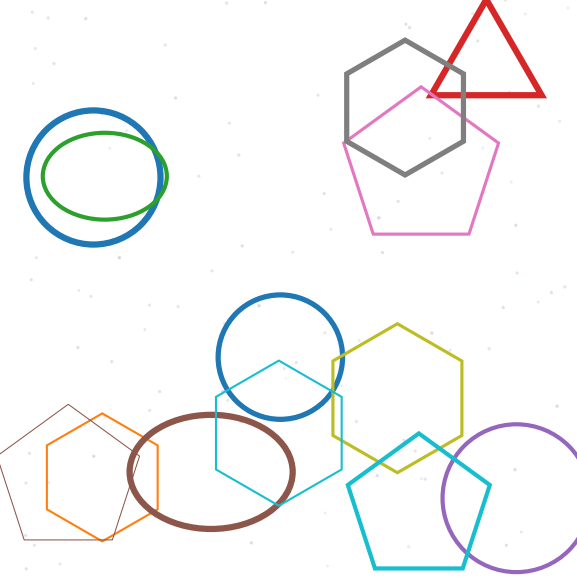[{"shape": "circle", "thickness": 2.5, "radius": 0.54, "center": [0.485, 0.381]}, {"shape": "circle", "thickness": 3, "radius": 0.58, "center": [0.162, 0.692]}, {"shape": "hexagon", "thickness": 1, "radius": 0.55, "center": [0.177, 0.173]}, {"shape": "oval", "thickness": 2, "radius": 0.54, "center": [0.181, 0.694]}, {"shape": "triangle", "thickness": 3, "radius": 0.55, "center": [0.842, 0.89]}, {"shape": "circle", "thickness": 2, "radius": 0.64, "center": [0.894, 0.136]}, {"shape": "oval", "thickness": 3, "radius": 0.71, "center": [0.366, 0.182]}, {"shape": "pentagon", "thickness": 0.5, "radius": 0.65, "center": [0.118, 0.169]}, {"shape": "pentagon", "thickness": 1.5, "radius": 0.71, "center": [0.729, 0.708]}, {"shape": "hexagon", "thickness": 2.5, "radius": 0.58, "center": [0.701, 0.813]}, {"shape": "hexagon", "thickness": 1.5, "radius": 0.64, "center": [0.688, 0.31]}, {"shape": "pentagon", "thickness": 2, "radius": 0.65, "center": [0.725, 0.119]}, {"shape": "hexagon", "thickness": 1, "radius": 0.63, "center": [0.483, 0.249]}]